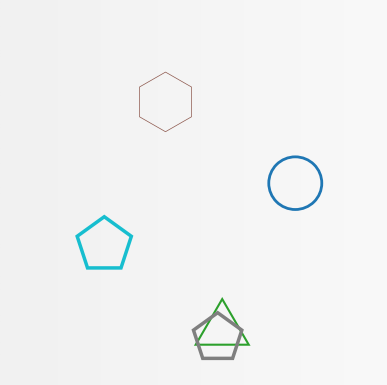[{"shape": "circle", "thickness": 2, "radius": 0.34, "center": [0.762, 0.524]}, {"shape": "triangle", "thickness": 1.5, "radius": 0.4, "center": [0.573, 0.144]}, {"shape": "hexagon", "thickness": 0.5, "radius": 0.39, "center": [0.427, 0.735]}, {"shape": "pentagon", "thickness": 2.5, "radius": 0.33, "center": [0.562, 0.122]}, {"shape": "pentagon", "thickness": 2.5, "radius": 0.37, "center": [0.269, 0.364]}]